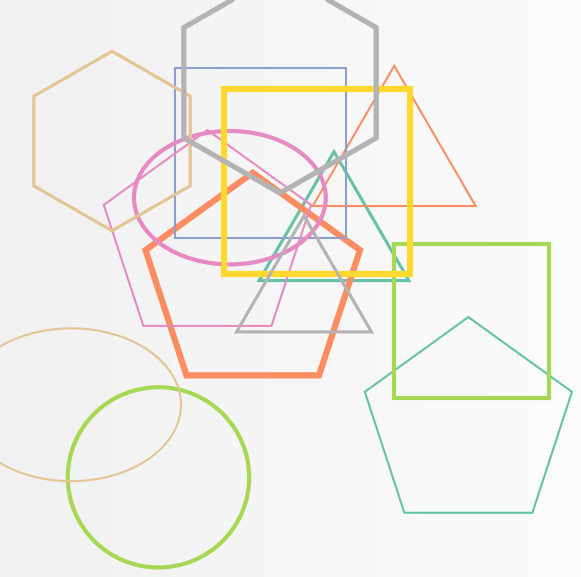[{"shape": "triangle", "thickness": 1.5, "radius": 0.74, "center": [0.575, 0.588]}, {"shape": "pentagon", "thickness": 1, "radius": 0.94, "center": [0.806, 0.263]}, {"shape": "pentagon", "thickness": 3, "radius": 0.97, "center": [0.435, 0.506]}, {"shape": "triangle", "thickness": 1, "radius": 0.81, "center": [0.678, 0.723]}, {"shape": "square", "thickness": 1, "radius": 0.73, "center": [0.448, 0.734]}, {"shape": "oval", "thickness": 2, "radius": 0.82, "center": [0.395, 0.657]}, {"shape": "pentagon", "thickness": 1, "radius": 0.94, "center": [0.357, 0.586]}, {"shape": "square", "thickness": 2, "radius": 0.67, "center": [0.811, 0.443]}, {"shape": "circle", "thickness": 2, "radius": 0.78, "center": [0.273, 0.173]}, {"shape": "square", "thickness": 3, "radius": 0.8, "center": [0.545, 0.684]}, {"shape": "hexagon", "thickness": 1.5, "radius": 0.78, "center": [0.193, 0.755]}, {"shape": "oval", "thickness": 1, "radius": 0.95, "center": [0.122, 0.298]}, {"shape": "triangle", "thickness": 1.5, "radius": 0.67, "center": [0.523, 0.491]}, {"shape": "hexagon", "thickness": 2.5, "radius": 0.96, "center": [0.482, 0.856]}]